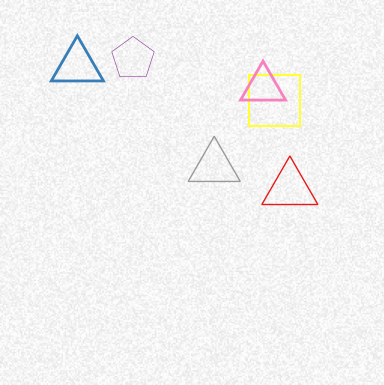[{"shape": "triangle", "thickness": 1, "radius": 0.42, "center": [0.753, 0.511]}, {"shape": "triangle", "thickness": 2, "radius": 0.39, "center": [0.201, 0.829]}, {"shape": "pentagon", "thickness": 0.5, "radius": 0.29, "center": [0.345, 0.848]}, {"shape": "square", "thickness": 1.5, "radius": 0.33, "center": [0.713, 0.739]}, {"shape": "triangle", "thickness": 2, "radius": 0.34, "center": [0.683, 0.774]}, {"shape": "triangle", "thickness": 1, "radius": 0.39, "center": [0.556, 0.568]}]